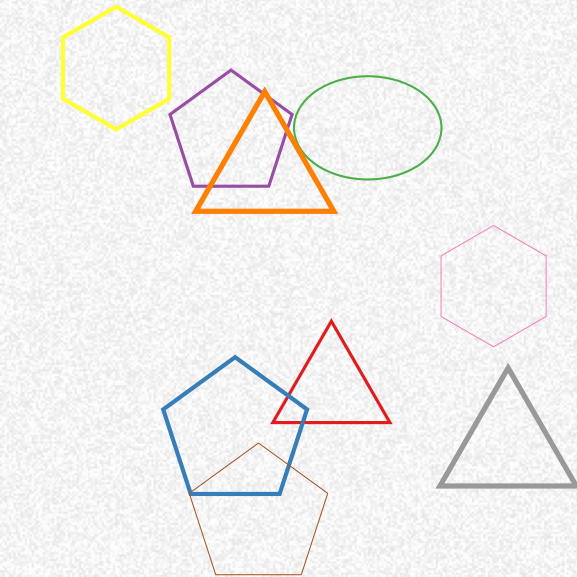[{"shape": "triangle", "thickness": 1.5, "radius": 0.59, "center": [0.574, 0.326]}, {"shape": "pentagon", "thickness": 2, "radius": 0.65, "center": [0.407, 0.25]}, {"shape": "oval", "thickness": 1, "radius": 0.64, "center": [0.637, 0.778]}, {"shape": "pentagon", "thickness": 1.5, "radius": 0.56, "center": [0.4, 0.767]}, {"shape": "triangle", "thickness": 2.5, "radius": 0.69, "center": [0.458, 0.702]}, {"shape": "hexagon", "thickness": 2, "radius": 0.53, "center": [0.201, 0.881]}, {"shape": "pentagon", "thickness": 0.5, "radius": 0.63, "center": [0.448, 0.106]}, {"shape": "hexagon", "thickness": 0.5, "radius": 0.53, "center": [0.855, 0.504]}, {"shape": "triangle", "thickness": 2.5, "radius": 0.68, "center": [0.88, 0.226]}]